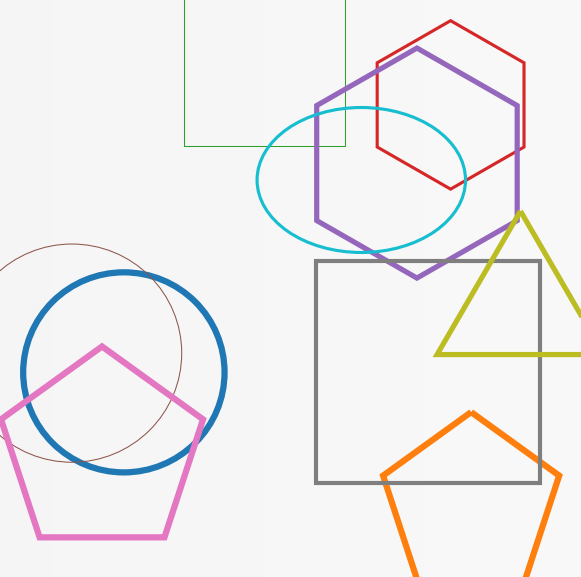[{"shape": "circle", "thickness": 3, "radius": 0.87, "center": [0.213, 0.354]}, {"shape": "pentagon", "thickness": 3, "radius": 0.8, "center": [0.811, 0.126]}, {"shape": "square", "thickness": 0.5, "radius": 0.69, "center": [0.456, 0.885]}, {"shape": "hexagon", "thickness": 1.5, "radius": 0.73, "center": [0.775, 0.817]}, {"shape": "hexagon", "thickness": 2.5, "radius": 1.0, "center": [0.717, 0.717]}, {"shape": "circle", "thickness": 0.5, "radius": 0.94, "center": [0.124, 0.388]}, {"shape": "pentagon", "thickness": 3, "radius": 0.91, "center": [0.176, 0.216]}, {"shape": "square", "thickness": 2, "radius": 0.96, "center": [0.736, 0.355]}, {"shape": "triangle", "thickness": 2.5, "radius": 0.83, "center": [0.895, 0.468]}, {"shape": "oval", "thickness": 1.5, "radius": 0.9, "center": [0.622, 0.687]}]